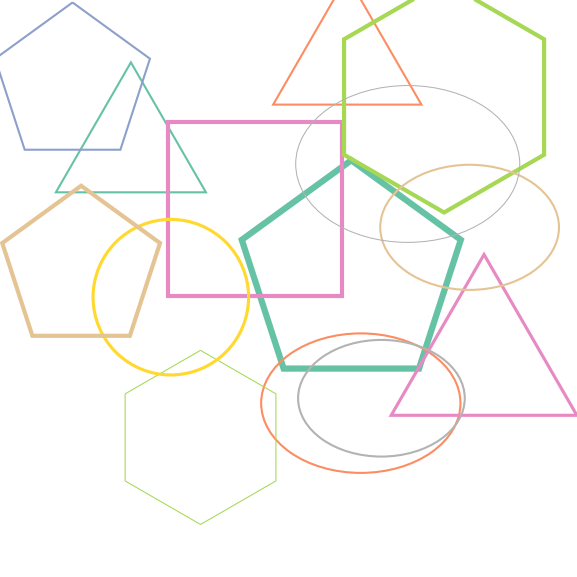[{"shape": "pentagon", "thickness": 3, "radius": 1.0, "center": [0.608, 0.522]}, {"shape": "triangle", "thickness": 1, "radius": 0.75, "center": [0.227, 0.741]}, {"shape": "triangle", "thickness": 1, "radius": 0.74, "center": [0.601, 0.892]}, {"shape": "oval", "thickness": 1, "radius": 0.86, "center": [0.625, 0.301]}, {"shape": "pentagon", "thickness": 1, "radius": 0.7, "center": [0.126, 0.854]}, {"shape": "triangle", "thickness": 1.5, "radius": 0.93, "center": [0.838, 0.373]}, {"shape": "square", "thickness": 2, "radius": 0.75, "center": [0.441, 0.637]}, {"shape": "hexagon", "thickness": 0.5, "radius": 0.75, "center": [0.347, 0.242]}, {"shape": "hexagon", "thickness": 2, "radius": 1.0, "center": [0.769, 0.831]}, {"shape": "circle", "thickness": 1.5, "radius": 0.67, "center": [0.296, 0.485]}, {"shape": "pentagon", "thickness": 2, "radius": 0.72, "center": [0.14, 0.534]}, {"shape": "oval", "thickness": 1, "radius": 0.77, "center": [0.813, 0.605]}, {"shape": "oval", "thickness": 0.5, "radius": 0.97, "center": [0.706, 0.715]}, {"shape": "oval", "thickness": 1, "radius": 0.72, "center": [0.66, 0.31]}]